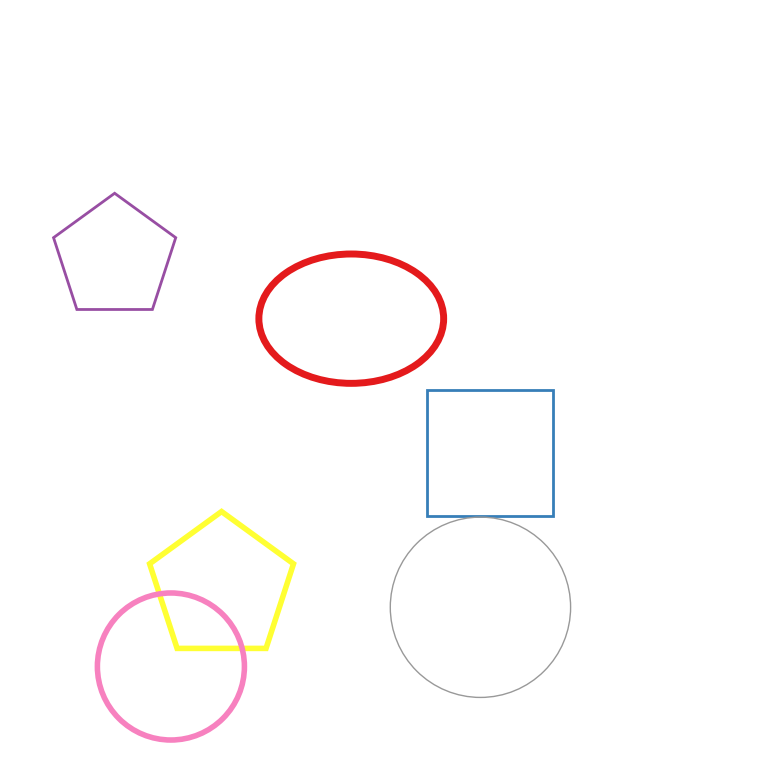[{"shape": "oval", "thickness": 2.5, "radius": 0.6, "center": [0.456, 0.586]}, {"shape": "square", "thickness": 1, "radius": 0.41, "center": [0.636, 0.411]}, {"shape": "pentagon", "thickness": 1, "radius": 0.42, "center": [0.149, 0.666]}, {"shape": "pentagon", "thickness": 2, "radius": 0.49, "center": [0.288, 0.237]}, {"shape": "circle", "thickness": 2, "radius": 0.48, "center": [0.222, 0.134]}, {"shape": "circle", "thickness": 0.5, "radius": 0.59, "center": [0.624, 0.211]}]